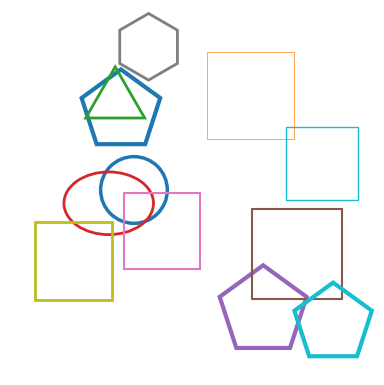[{"shape": "circle", "thickness": 2.5, "radius": 0.43, "center": [0.348, 0.507]}, {"shape": "pentagon", "thickness": 3, "radius": 0.54, "center": [0.314, 0.712]}, {"shape": "square", "thickness": 0.5, "radius": 0.57, "center": [0.651, 0.752]}, {"shape": "triangle", "thickness": 2, "radius": 0.44, "center": [0.299, 0.738]}, {"shape": "oval", "thickness": 2, "radius": 0.58, "center": [0.282, 0.472]}, {"shape": "pentagon", "thickness": 3, "radius": 0.59, "center": [0.684, 0.192]}, {"shape": "square", "thickness": 1.5, "radius": 0.58, "center": [0.771, 0.34]}, {"shape": "square", "thickness": 1.5, "radius": 0.49, "center": [0.422, 0.4]}, {"shape": "hexagon", "thickness": 2, "radius": 0.43, "center": [0.386, 0.878]}, {"shape": "square", "thickness": 2, "radius": 0.5, "center": [0.191, 0.322]}, {"shape": "square", "thickness": 1, "radius": 0.47, "center": [0.836, 0.575]}, {"shape": "pentagon", "thickness": 3, "radius": 0.53, "center": [0.865, 0.16]}]